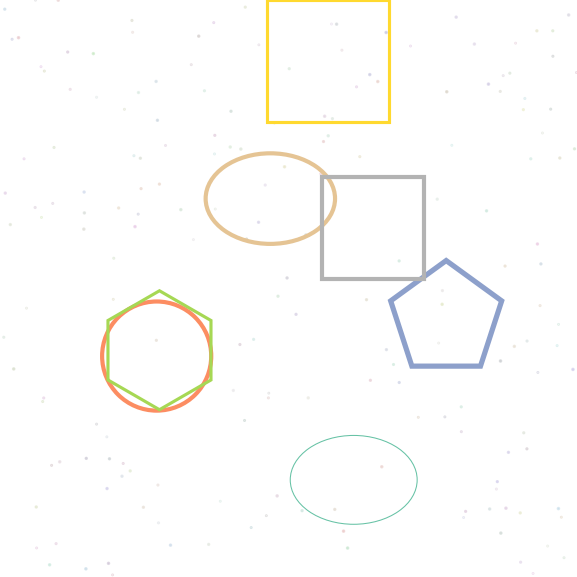[{"shape": "oval", "thickness": 0.5, "radius": 0.55, "center": [0.612, 0.168]}, {"shape": "circle", "thickness": 2, "radius": 0.47, "center": [0.271, 0.383]}, {"shape": "pentagon", "thickness": 2.5, "radius": 0.51, "center": [0.773, 0.447]}, {"shape": "hexagon", "thickness": 1.5, "radius": 0.51, "center": [0.276, 0.393]}, {"shape": "square", "thickness": 1.5, "radius": 0.53, "center": [0.568, 0.893]}, {"shape": "oval", "thickness": 2, "radius": 0.56, "center": [0.468, 0.655]}, {"shape": "square", "thickness": 2, "radius": 0.44, "center": [0.646, 0.604]}]